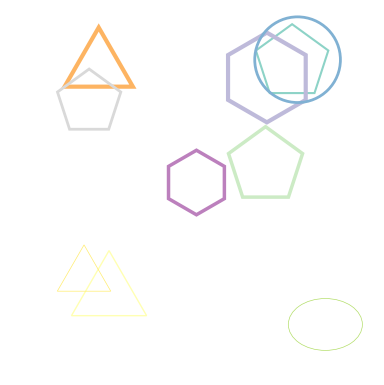[{"shape": "pentagon", "thickness": 1.5, "radius": 0.49, "center": [0.759, 0.838]}, {"shape": "triangle", "thickness": 1, "radius": 0.56, "center": [0.283, 0.236]}, {"shape": "hexagon", "thickness": 3, "radius": 0.58, "center": [0.693, 0.799]}, {"shape": "circle", "thickness": 2, "radius": 0.56, "center": [0.773, 0.845]}, {"shape": "triangle", "thickness": 3, "radius": 0.51, "center": [0.256, 0.826]}, {"shape": "oval", "thickness": 0.5, "radius": 0.48, "center": [0.845, 0.157]}, {"shape": "pentagon", "thickness": 2, "radius": 0.43, "center": [0.232, 0.734]}, {"shape": "hexagon", "thickness": 2.5, "radius": 0.42, "center": [0.51, 0.526]}, {"shape": "pentagon", "thickness": 2.5, "radius": 0.51, "center": [0.69, 0.57]}, {"shape": "triangle", "thickness": 0.5, "radius": 0.4, "center": [0.218, 0.284]}]